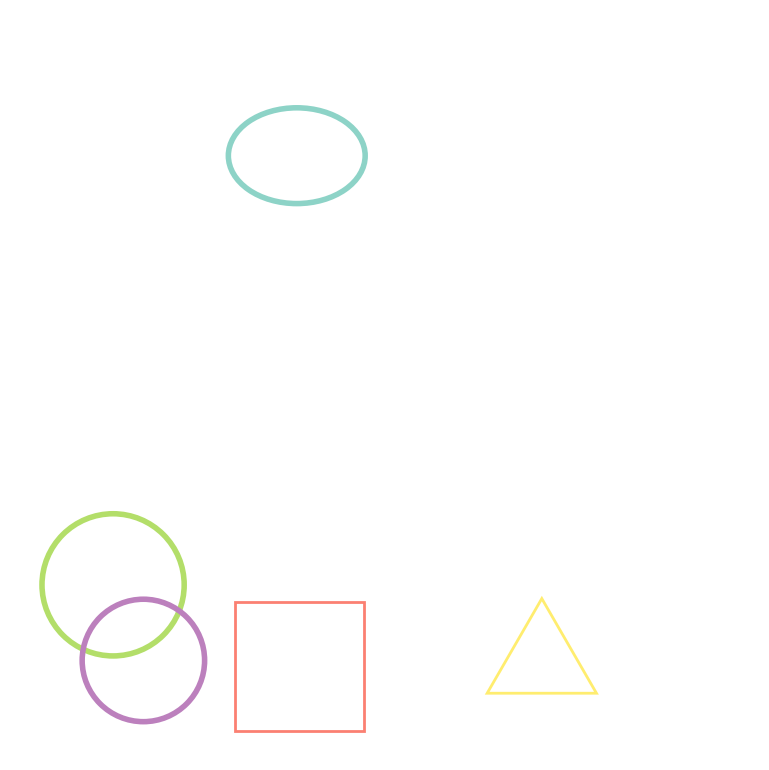[{"shape": "oval", "thickness": 2, "radius": 0.44, "center": [0.385, 0.798]}, {"shape": "square", "thickness": 1, "radius": 0.42, "center": [0.389, 0.134]}, {"shape": "circle", "thickness": 2, "radius": 0.46, "center": [0.147, 0.24]}, {"shape": "circle", "thickness": 2, "radius": 0.4, "center": [0.186, 0.142]}, {"shape": "triangle", "thickness": 1, "radius": 0.41, "center": [0.704, 0.141]}]